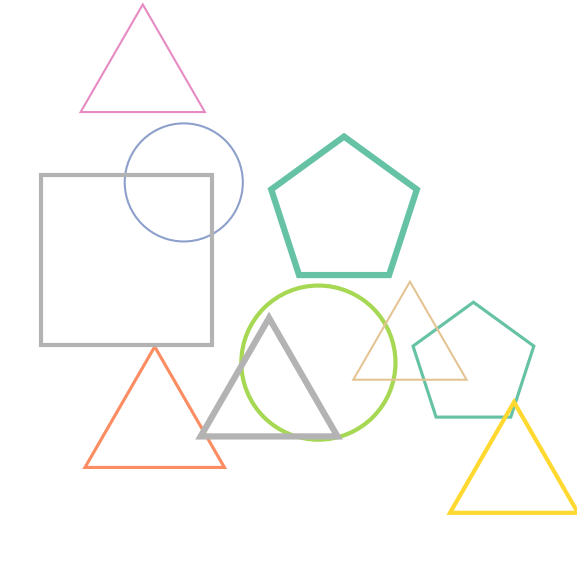[{"shape": "pentagon", "thickness": 1.5, "radius": 0.55, "center": [0.82, 0.366]}, {"shape": "pentagon", "thickness": 3, "radius": 0.66, "center": [0.596, 0.63]}, {"shape": "triangle", "thickness": 1.5, "radius": 0.7, "center": [0.268, 0.259]}, {"shape": "circle", "thickness": 1, "radius": 0.51, "center": [0.318, 0.683]}, {"shape": "triangle", "thickness": 1, "radius": 0.62, "center": [0.247, 0.867]}, {"shape": "circle", "thickness": 2, "radius": 0.67, "center": [0.551, 0.371]}, {"shape": "triangle", "thickness": 2, "radius": 0.64, "center": [0.89, 0.175]}, {"shape": "triangle", "thickness": 1, "radius": 0.57, "center": [0.71, 0.398]}, {"shape": "square", "thickness": 2, "radius": 0.74, "center": [0.219, 0.549]}, {"shape": "triangle", "thickness": 3, "radius": 0.68, "center": [0.466, 0.312]}]